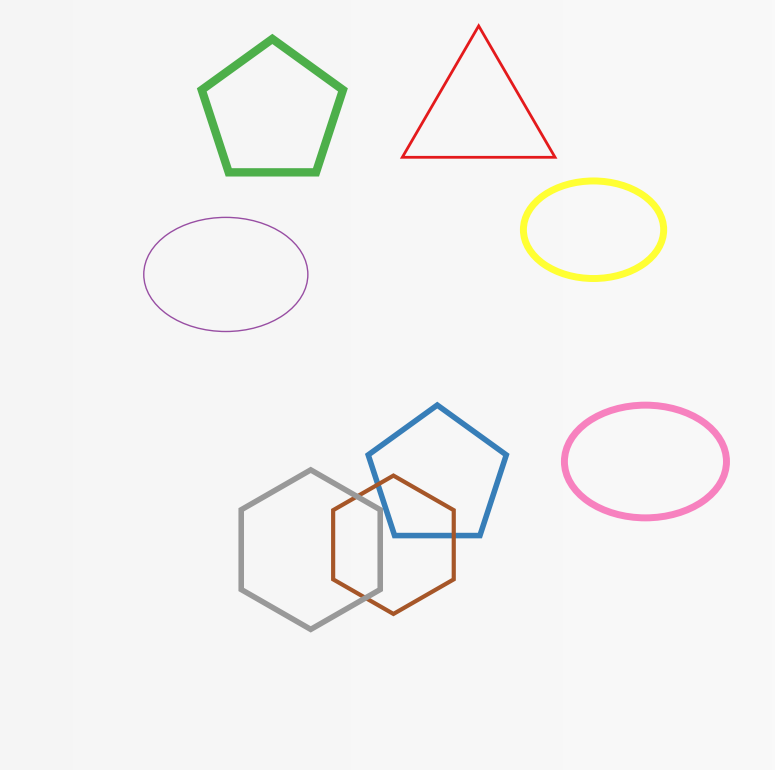[{"shape": "triangle", "thickness": 1, "radius": 0.57, "center": [0.618, 0.853]}, {"shape": "pentagon", "thickness": 2, "radius": 0.47, "center": [0.564, 0.38]}, {"shape": "pentagon", "thickness": 3, "radius": 0.48, "center": [0.351, 0.854]}, {"shape": "oval", "thickness": 0.5, "radius": 0.53, "center": [0.291, 0.644]}, {"shape": "oval", "thickness": 2.5, "radius": 0.45, "center": [0.766, 0.702]}, {"shape": "hexagon", "thickness": 1.5, "radius": 0.45, "center": [0.508, 0.293]}, {"shape": "oval", "thickness": 2.5, "radius": 0.52, "center": [0.833, 0.401]}, {"shape": "hexagon", "thickness": 2, "radius": 0.52, "center": [0.401, 0.286]}]